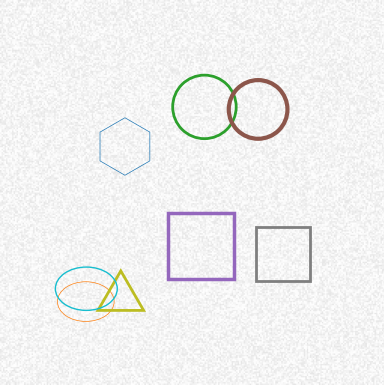[{"shape": "hexagon", "thickness": 0.5, "radius": 0.37, "center": [0.324, 0.619]}, {"shape": "oval", "thickness": 0.5, "radius": 0.37, "center": [0.223, 0.217]}, {"shape": "circle", "thickness": 2, "radius": 0.41, "center": [0.531, 0.722]}, {"shape": "square", "thickness": 2.5, "radius": 0.43, "center": [0.522, 0.362]}, {"shape": "circle", "thickness": 3, "radius": 0.38, "center": [0.67, 0.716]}, {"shape": "square", "thickness": 2, "radius": 0.35, "center": [0.735, 0.339]}, {"shape": "triangle", "thickness": 2, "radius": 0.34, "center": [0.314, 0.228]}, {"shape": "oval", "thickness": 1, "radius": 0.4, "center": [0.224, 0.25]}]